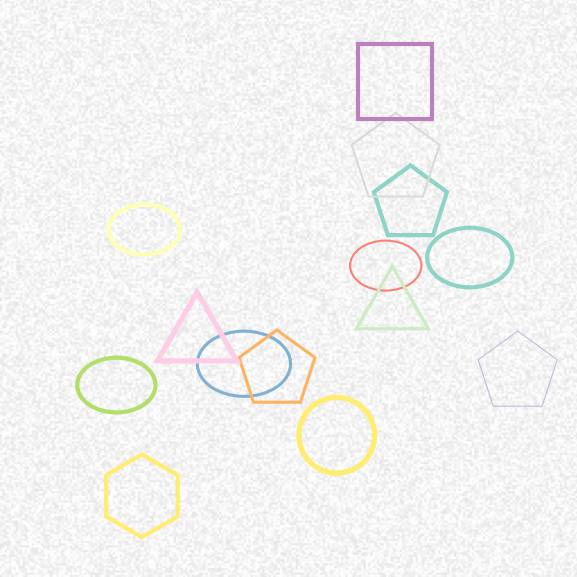[{"shape": "oval", "thickness": 2, "radius": 0.37, "center": [0.813, 0.553]}, {"shape": "pentagon", "thickness": 2, "radius": 0.33, "center": [0.711, 0.646]}, {"shape": "oval", "thickness": 2, "radius": 0.31, "center": [0.25, 0.602]}, {"shape": "pentagon", "thickness": 0.5, "radius": 0.36, "center": [0.896, 0.354]}, {"shape": "oval", "thickness": 1, "radius": 0.31, "center": [0.668, 0.539]}, {"shape": "oval", "thickness": 1.5, "radius": 0.4, "center": [0.422, 0.369]}, {"shape": "pentagon", "thickness": 1.5, "radius": 0.35, "center": [0.48, 0.359]}, {"shape": "oval", "thickness": 2, "radius": 0.34, "center": [0.202, 0.332]}, {"shape": "triangle", "thickness": 2.5, "radius": 0.4, "center": [0.341, 0.414]}, {"shape": "pentagon", "thickness": 1, "radius": 0.4, "center": [0.685, 0.724]}, {"shape": "square", "thickness": 2, "radius": 0.32, "center": [0.684, 0.858]}, {"shape": "triangle", "thickness": 1.5, "radius": 0.36, "center": [0.679, 0.466]}, {"shape": "circle", "thickness": 2.5, "radius": 0.33, "center": [0.583, 0.245]}, {"shape": "hexagon", "thickness": 2, "radius": 0.36, "center": [0.246, 0.141]}]